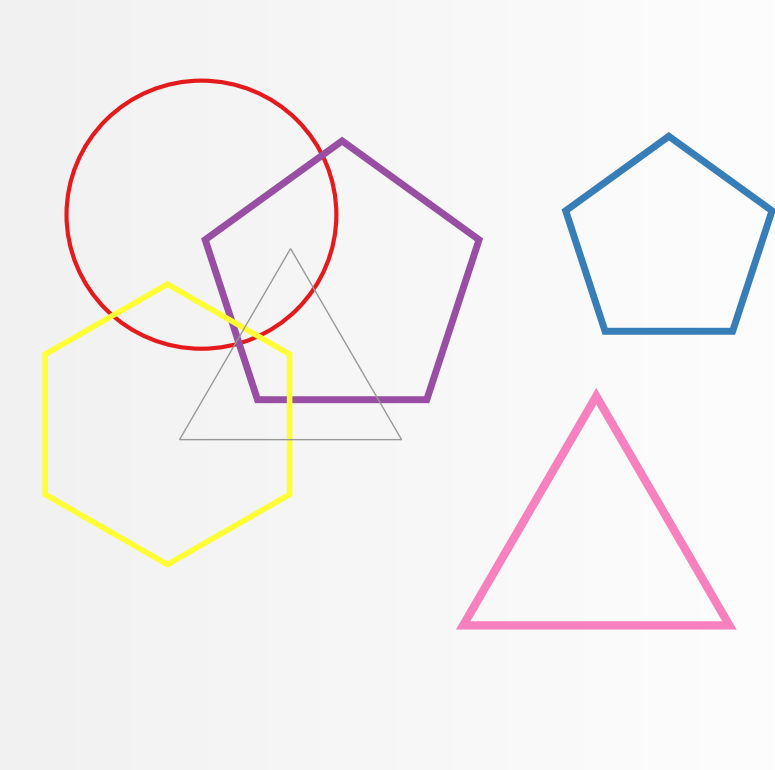[{"shape": "circle", "thickness": 1.5, "radius": 0.87, "center": [0.26, 0.721]}, {"shape": "pentagon", "thickness": 2.5, "radius": 0.7, "center": [0.863, 0.683]}, {"shape": "pentagon", "thickness": 2.5, "radius": 0.93, "center": [0.441, 0.631]}, {"shape": "hexagon", "thickness": 2, "radius": 0.91, "center": [0.216, 0.449]}, {"shape": "triangle", "thickness": 3, "radius": 0.99, "center": [0.769, 0.287]}, {"shape": "triangle", "thickness": 0.5, "radius": 0.83, "center": [0.375, 0.512]}]